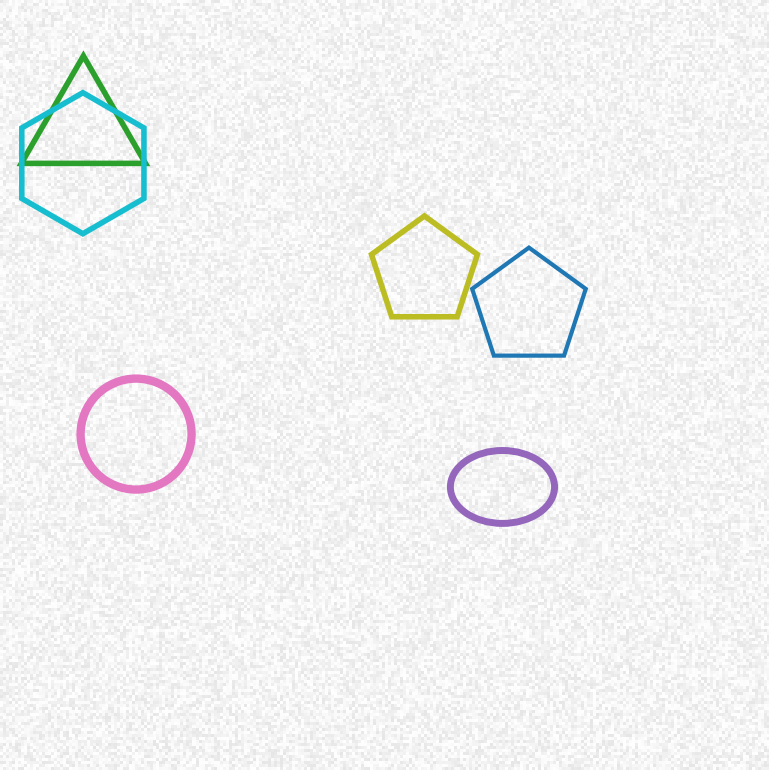[{"shape": "pentagon", "thickness": 1.5, "radius": 0.39, "center": [0.687, 0.601]}, {"shape": "triangle", "thickness": 2, "radius": 0.47, "center": [0.108, 0.834]}, {"shape": "oval", "thickness": 2.5, "radius": 0.34, "center": [0.653, 0.368]}, {"shape": "circle", "thickness": 3, "radius": 0.36, "center": [0.177, 0.436]}, {"shape": "pentagon", "thickness": 2, "radius": 0.36, "center": [0.551, 0.647]}, {"shape": "hexagon", "thickness": 2, "radius": 0.46, "center": [0.108, 0.788]}]